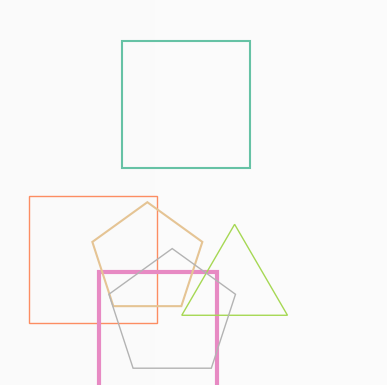[{"shape": "square", "thickness": 1.5, "radius": 0.82, "center": [0.48, 0.729]}, {"shape": "square", "thickness": 1, "radius": 0.83, "center": [0.241, 0.325]}, {"shape": "square", "thickness": 3, "radius": 0.76, "center": [0.408, 0.14]}, {"shape": "triangle", "thickness": 1, "radius": 0.79, "center": [0.605, 0.26]}, {"shape": "pentagon", "thickness": 1.5, "radius": 0.75, "center": [0.38, 0.326]}, {"shape": "pentagon", "thickness": 1, "radius": 0.86, "center": [0.444, 0.183]}]